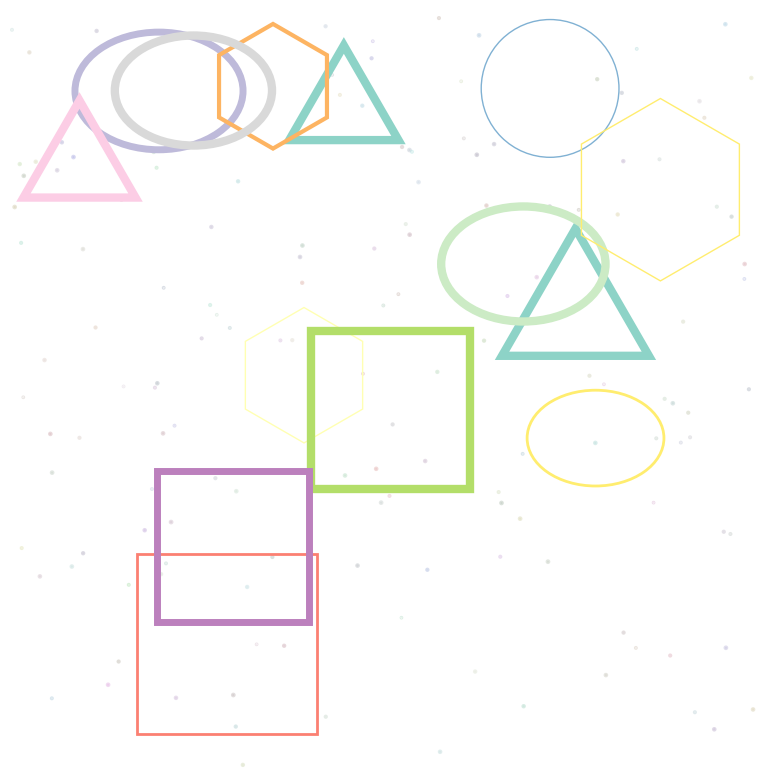[{"shape": "triangle", "thickness": 3, "radius": 0.41, "center": [0.447, 0.859]}, {"shape": "triangle", "thickness": 3, "radius": 0.55, "center": [0.747, 0.593]}, {"shape": "hexagon", "thickness": 0.5, "radius": 0.44, "center": [0.395, 0.513]}, {"shape": "oval", "thickness": 2.5, "radius": 0.55, "center": [0.206, 0.882]}, {"shape": "square", "thickness": 1, "radius": 0.59, "center": [0.294, 0.164]}, {"shape": "circle", "thickness": 0.5, "radius": 0.45, "center": [0.714, 0.885]}, {"shape": "hexagon", "thickness": 1.5, "radius": 0.4, "center": [0.355, 0.888]}, {"shape": "square", "thickness": 3, "radius": 0.52, "center": [0.507, 0.468]}, {"shape": "triangle", "thickness": 3, "radius": 0.42, "center": [0.103, 0.785]}, {"shape": "oval", "thickness": 3, "radius": 0.51, "center": [0.251, 0.882]}, {"shape": "square", "thickness": 2.5, "radius": 0.49, "center": [0.302, 0.291]}, {"shape": "oval", "thickness": 3, "radius": 0.53, "center": [0.68, 0.657]}, {"shape": "oval", "thickness": 1, "radius": 0.44, "center": [0.773, 0.431]}, {"shape": "hexagon", "thickness": 0.5, "radius": 0.59, "center": [0.858, 0.754]}]